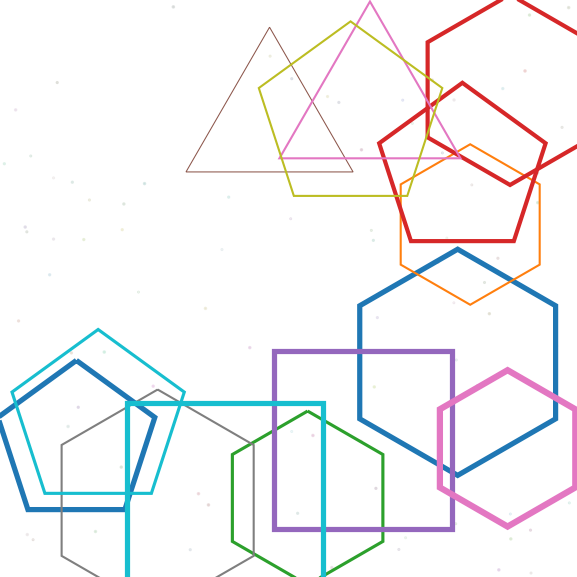[{"shape": "pentagon", "thickness": 2.5, "radius": 0.71, "center": [0.132, 0.232]}, {"shape": "hexagon", "thickness": 2.5, "radius": 0.98, "center": [0.793, 0.372]}, {"shape": "hexagon", "thickness": 1, "radius": 0.69, "center": [0.814, 0.61]}, {"shape": "hexagon", "thickness": 1.5, "radius": 0.75, "center": [0.533, 0.137]}, {"shape": "pentagon", "thickness": 2, "radius": 0.76, "center": [0.801, 0.704]}, {"shape": "hexagon", "thickness": 2, "radius": 0.82, "center": [0.883, 0.844]}, {"shape": "square", "thickness": 2.5, "radius": 0.77, "center": [0.628, 0.238]}, {"shape": "triangle", "thickness": 0.5, "radius": 0.84, "center": [0.467, 0.785]}, {"shape": "triangle", "thickness": 1, "radius": 0.9, "center": [0.641, 0.816]}, {"shape": "hexagon", "thickness": 3, "radius": 0.68, "center": [0.879, 0.223]}, {"shape": "hexagon", "thickness": 1, "radius": 0.96, "center": [0.273, 0.133]}, {"shape": "pentagon", "thickness": 1, "radius": 0.84, "center": [0.607, 0.795]}, {"shape": "pentagon", "thickness": 1.5, "radius": 0.78, "center": [0.17, 0.272]}, {"shape": "square", "thickness": 2.5, "radius": 0.85, "center": [0.389, 0.131]}]